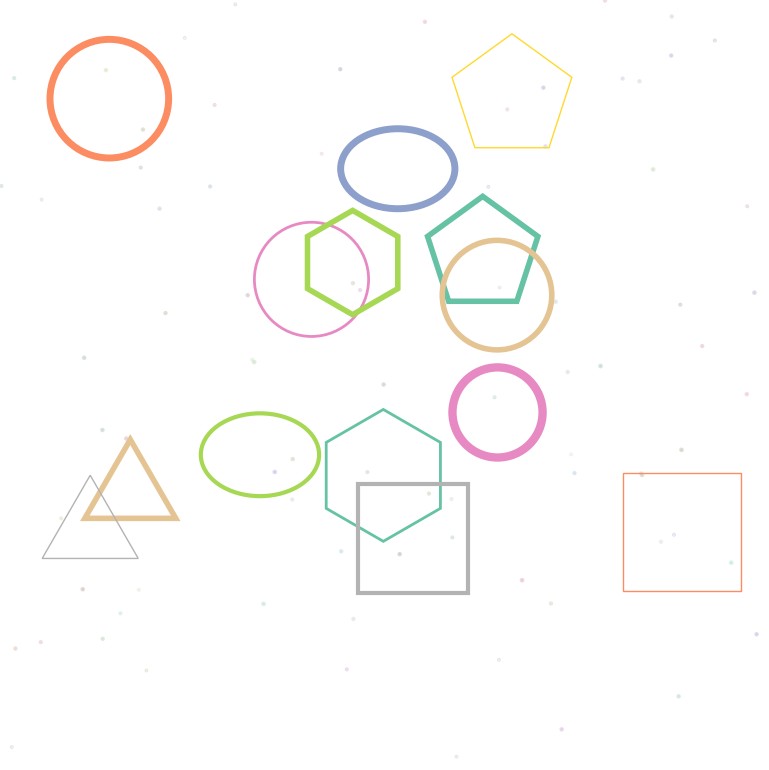[{"shape": "pentagon", "thickness": 2, "radius": 0.38, "center": [0.627, 0.67]}, {"shape": "hexagon", "thickness": 1, "radius": 0.43, "center": [0.498, 0.383]}, {"shape": "circle", "thickness": 2.5, "radius": 0.39, "center": [0.142, 0.872]}, {"shape": "square", "thickness": 0.5, "radius": 0.38, "center": [0.886, 0.309]}, {"shape": "oval", "thickness": 2.5, "radius": 0.37, "center": [0.517, 0.781]}, {"shape": "circle", "thickness": 3, "radius": 0.29, "center": [0.646, 0.464]}, {"shape": "circle", "thickness": 1, "radius": 0.37, "center": [0.405, 0.637]}, {"shape": "hexagon", "thickness": 2, "radius": 0.34, "center": [0.458, 0.659]}, {"shape": "oval", "thickness": 1.5, "radius": 0.38, "center": [0.338, 0.409]}, {"shape": "pentagon", "thickness": 0.5, "radius": 0.41, "center": [0.665, 0.874]}, {"shape": "circle", "thickness": 2, "radius": 0.36, "center": [0.645, 0.617]}, {"shape": "triangle", "thickness": 2, "radius": 0.34, "center": [0.169, 0.361]}, {"shape": "square", "thickness": 1.5, "radius": 0.35, "center": [0.537, 0.3]}, {"shape": "triangle", "thickness": 0.5, "radius": 0.36, "center": [0.117, 0.311]}]